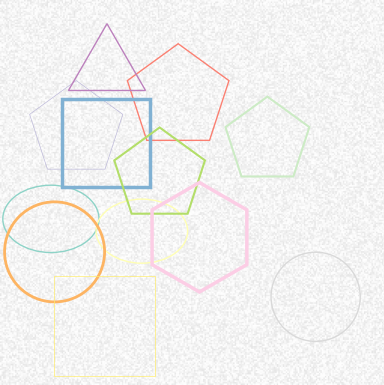[{"shape": "oval", "thickness": 1, "radius": 0.62, "center": [0.132, 0.432]}, {"shape": "oval", "thickness": 1, "radius": 0.59, "center": [0.368, 0.4]}, {"shape": "pentagon", "thickness": 0.5, "radius": 0.64, "center": [0.198, 0.664]}, {"shape": "pentagon", "thickness": 1, "radius": 0.69, "center": [0.463, 0.748]}, {"shape": "square", "thickness": 2.5, "radius": 0.57, "center": [0.275, 0.629]}, {"shape": "circle", "thickness": 2, "radius": 0.65, "center": [0.142, 0.346]}, {"shape": "pentagon", "thickness": 1.5, "radius": 0.62, "center": [0.415, 0.545]}, {"shape": "hexagon", "thickness": 2.5, "radius": 0.71, "center": [0.518, 0.384]}, {"shape": "circle", "thickness": 1, "radius": 0.58, "center": [0.82, 0.229]}, {"shape": "triangle", "thickness": 1, "radius": 0.58, "center": [0.278, 0.823]}, {"shape": "pentagon", "thickness": 1.5, "radius": 0.57, "center": [0.695, 0.634]}, {"shape": "square", "thickness": 0.5, "radius": 0.65, "center": [0.272, 0.153]}]